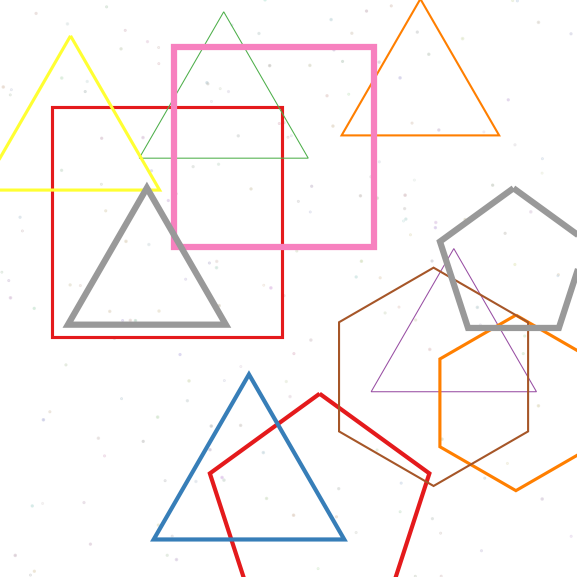[{"shape": "pentagon", "thickness": 2, "radius": 1.0, "center": [0.553, 0.118]}, {"shape": "square", "thickness": 1.5, "radius": 1.0, "center": [0.289, 0.615]}, {"shape": "triangle", "thickness": 2, "radius": 0.95, "center": [0.431, 0.16]}, {"shape": "triangle", "thickness": 0.5, "radius": 0.84, "center": [0.387, 0.81]}, {"shape": "triangle", "thickness": 0.5, "radius": 0.83, "center": [0.786, 0.403]}, {"shape": "triangle", "thickness": 1, "radius": 0.79, "center": [0.728, 0.843]}, {"shape": "hexagon", "thickness": 1.5, "radius": 0.76, "center": [0.893, 0.302]}, {"shape": "triangle", "thickness": 1.5, "radius": 0.89, "center": [0.122, 0.759]}, {"shape": "hexagon", "thickness": 1, "radius": 0.95, "center": [0.751, 0.347]}, {"shape": "square", "thickness": 3, "radius": 0.87, "center": [0.475, 0.745]}, {"shape": "pentagon", "thickness": 3, "radius": 0.67, "center": [0.889, 0.539]}, {"shape": "triangle", "thickness": 3, "radius": 0.79, "center": [0.254, 0.516]}]